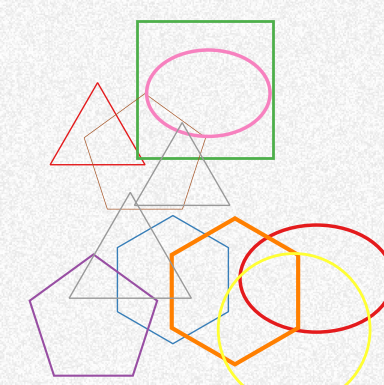[{"shape": "oval", "thickness": 2.5, "radius": 0.99, "center": [0.822, 0.276]}, {"shape": "triangle", "thickness": 1, "radius": 0.71, "center": [0.253, 0.643]}, {"shape": "hexagon", "thickness": 1, "radius": 0.83, "center": [0.449, 0.274]}, {"shape": "square", "thickness": 2, "radius": 0.89, "center": [0.533, 0.767]}, {"shape": "pentagon", "thickness": 1.5, "radius": 0.87, "center": [0.243, 0.165]}, {"shape": "hexagon", "thickness": 3, "radius": 0.95, "center": [0.61, 0.243]}, {"shape": "circle", "thickness": 2, "radius": 0.99, "center": [0.764, 0.144]}, {"shape": "pentagon", "thickness": 0.5, "radius": 0.83, "center": [0.376, 0.591]}, {"shape": "oval", "thickness": 2.5, "radius": 0.8, "center": [0.541, 0.758]}, {"shape": "triangle", "thickness": 1, "radius": 0.72, "center": [0.473, 0.538]}, {"shape": "triangle", "thickness": 1, "radius": 0.92, "center": [0.338, 0.317]}]